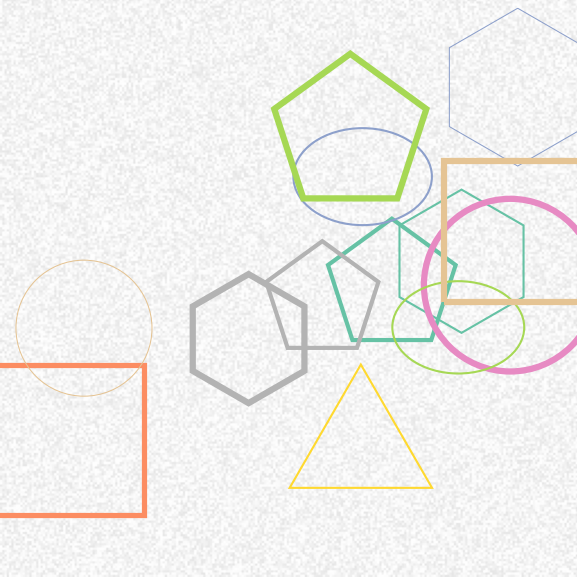[{"shape": "hexagon", "thickness": 1, "radius": 0.62, "center": [0.799, 0.547]}, {"shape": "pentagon", "thickness": 2, "radius": 0.58, "center": [0.679, 0.504]}, {"shape": "square", "thickness": 2.5, "radius": 0.65, "center": [0.119, 0.237]}, {"shape": "oval", "thickness": 1, "radius": 0.6, "center": [0.628, 0.693]}, {"shape": "hexagon", "thickness": 0.5, "radius": 0.68, "center": [0.896, 0.848]}, {"shape": "circle", "thickness": 3, "radius": 0.75, "center": [0.883, 0.505]}, {"shape": "oval", "thickness": 1, "radius": 0.57, "center": [0.794, 0.432]}, {"shape": "pentagon", "thickness": 3, "radius": 0.69, "center": [0.607, 0.768]}, {"shape": "triangle", "thickness": 1, "radius": 0.71, "center": [0.625, 0.226]}, {"shape": "square", "thickness": 3, "radius": 0.61, "center": [0.891, 0.598]}, {"shape": "circle", "thickness": 0.5, "radius": 0.59, "center": [0.145, 0.431]}, {"shape": "pentagon", "thickness": 2, "radius": 0.51, "center": [0.558, 0.479]}, {"shape": "hexagon", "thickness": 3, "radius": 0.56, "center": [0.43, 0.413]}]